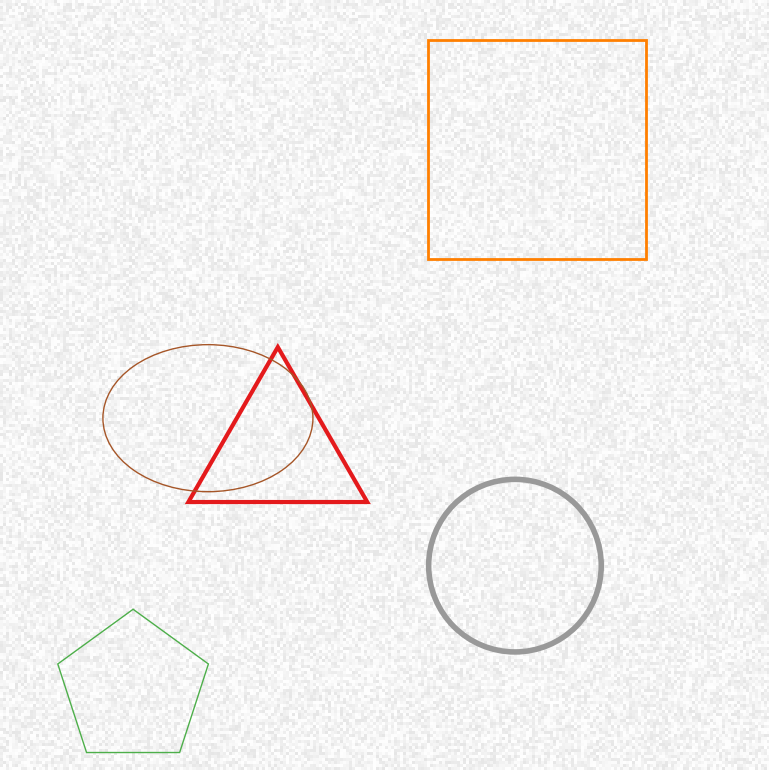[{"shape": "triangle", "thickness": 1.5, "radius": 0.67, "center": [0.361, 0.415]}, {"shape": "pentagon", "thickness": 0.5, "radius": 0.51, "center": [0.173, 0.106]}, {"shape": "square", "thickness": 1, "radius": 0.71, "center": [0.698, 0.806]}, {"shape": "oval", "thickness": 0.5, "radius": 0.68, "center": [0.27, 0.457]}, {"shape": "circle", "thickness": 2, "radius": 0.56, "center": [0.669, 0.265]}]